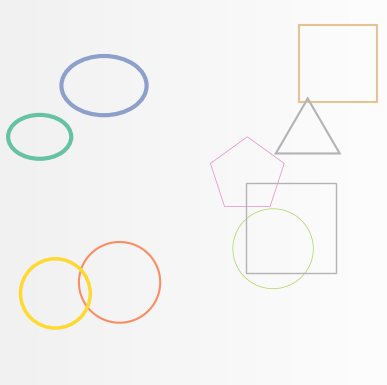[{"shape": "oval", "thickness": 3, "radius": 0.41, "center": [0.102, 0.645]}, {"shape": "circle", "thickness": 1.5, "radius": 0.52, "center": [0.309, 0.267]}, {"shape": "oval", "thickness": 3, "radius": 0.55, "center": [0.268, 0.778]}, {"shape": "pentagon", "thickness": 0.5, "radius": 0.5, "center": [0.638, 0.545]}, {"shape": "circle", "thickness": 0.5, "radius": 0.52, "center": [0.705, 0.354]}, {"shape": "circle", "thickness": 2.5, "radius": 0.45, "center": [0.143, 0.238]}, {"shape": "square", "thickness": 1.5, "radius": 0.5, "center": [0.872, 0.836]}, {"shape": "triangle", "thickness": 1.5, "radius": 0.48, "center": [0.794, 0.649]}, {"shape": "square", "thickness": 1, "radius": 0.58, "center": [0.751, 0.407]}]